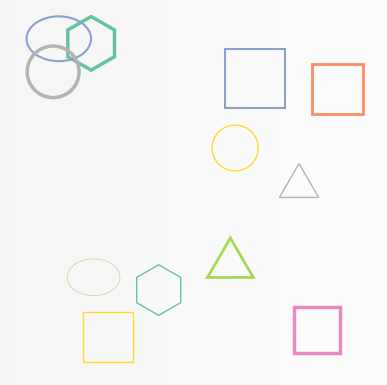[{"shape": "hexagon", "thickness": 1, "radius": 0.33, "center": [0.409, 0.247]}, {"shape": "hexagon", "thickness": 2.5, "radius": 0.35, "center": [0.235, 0.887]}, {"shape": "square", "thickness": 2, "radius": 0.33, "center": [0.871, 0.769]}, {"shape": "oval", "thickness": 1.5, "radius": 0.42, "center": [0.152, 0.899]}, {"shape": "square", "thickness": 1.5, "radius": 0.38, "center": [0.659, 0.796]}, {"shape": "square", "thickness": 2.5, "radius": 0.3, "center": [0.818, 0.142]}, {"shape": "triangle", "thickness": 2, "radius": 0.34, "center": [0.595, 0.313]}, {"shape": "square", "thickness": 1, "radius": 0.33, "center": [0.279, 0.124]}, {"shape": "circle", "thickness": 1, "radius": 0.3, "center": [0.607, 0.616]}, {"shape": "oval", "thickness": 0.5, "radius": 0.34, "center": [0.242, 0.28]}, {"shape": "circle", "thickness": 2.5, "radius": 0.33, "center": [0.137, 0.813]}, {"shape": "triangle", "thickness": 1, "radius": 0.29, "center": [0.772, 0.517]}]